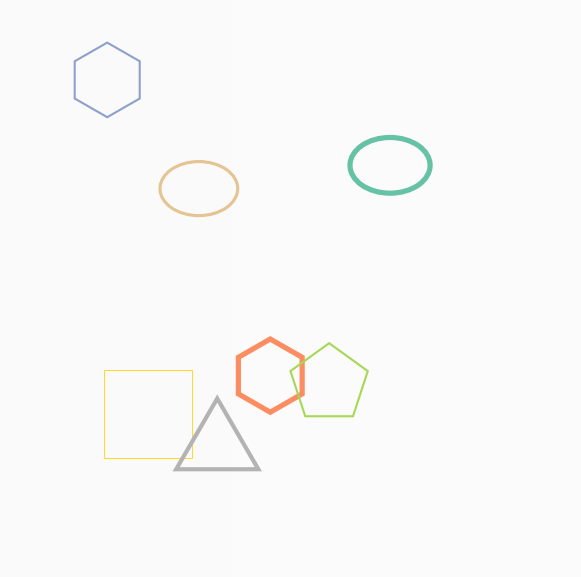[{"shape": "oval", "thickness": 2.5, "radius": 0.34, "center": [0.671, 0.713]}, {"shape": "hexagon", "thickness": 2.5, "radius": 0.32, "center": [0.465, 0.349]}, {"shape": "hexagon", "thickness": 1, "radius": 0.32, "center": [0.184, 0.861]}, {"shape": "pentagon", "thickness": 1, "radius": 0.35, "center": [0.566, 0.335]}, {"shape": "square", "thickness": 0.5, "radius": 0.38, "center": [0.254, 0.282]}, {"shape": "oval", "thickness": 1.5, "radius": 0.33, "center": [0.342, 0.673]}, {"shape": "triangle", "thickness": 2, "radius": 0.41, "center": [0.374, 0.227]}]